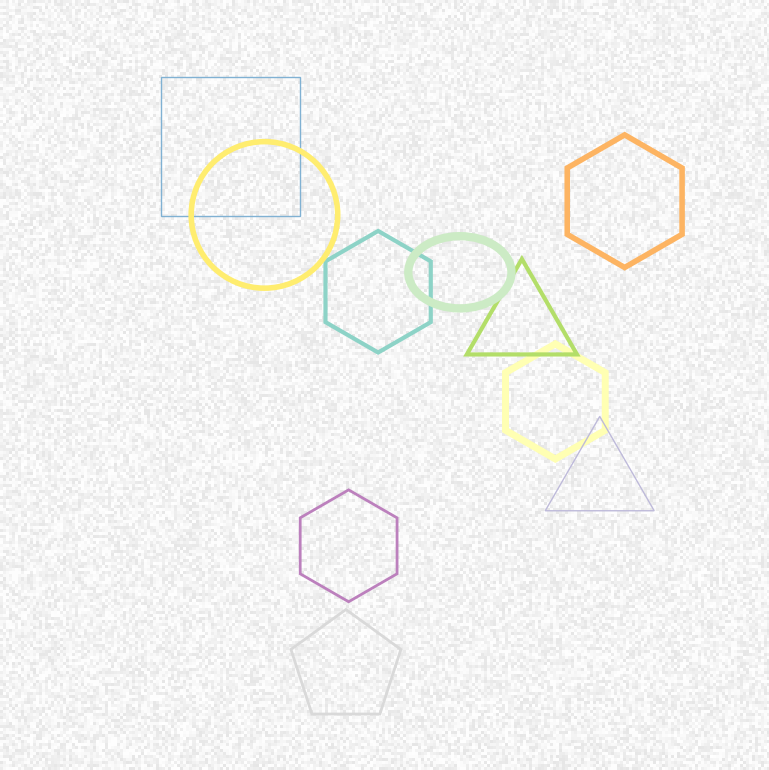[{"shape": "hexagon", "thickness": 1.5, "radius": 0.39, "center": [0.491, 0.621]}, {"shape": "hexagon", "thickness": 2.5, "radius": 0.37, "center": [0.721, 0.479]}, {"shape": "triangle", "thickness": 0.5, "radius": 0.41, "center": [0.779, 0.378]}, {"shape": "square", "thickness": 0.5, "radius": 0.45, "center": [0.299, 0.81]}, {"shape": "hexagon", "thickness": 2, "radius": 0.43, "center": [0.811, 0.739]}, {"shape": "triangle", "thickness": 1.5, "radius": 0.41, "center": [0.678, 0.581]}, {"shape": "pentagon", "thickness": 1, "radius": 0.38, "center": [0.449, 0.133]}, {"shape": "hexagon", "thickness": 1, "radius": 0.36, "center": [0.453, 0.291]}, {"shape": "oval", "thickness": 3, "radius": 0.33, "center": [0.597, 0.646]}, {"shape": "circle", "thickness": 2, "radius": 0.48, "center": [0.343, 0.721]}]